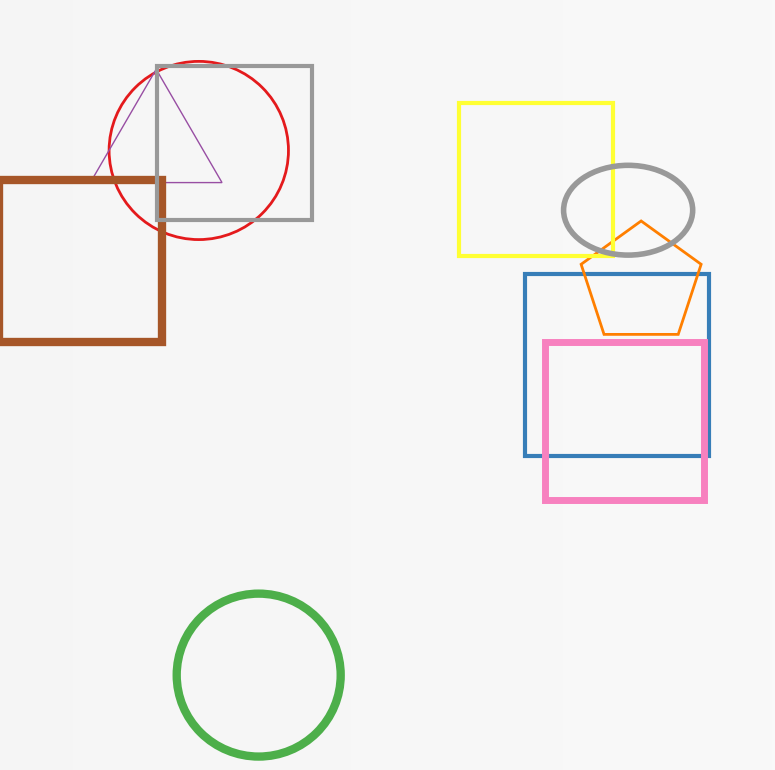[{"shape": "circle", "thickness": 1, "radius": 0.58, "center": [0.256, 0.805]}, {"shape": "square", "thickness": 1.5, "radius": 0.59, "center": [0.796, 0.526]}, {"shape": "circle", "thickness": 3, "radius": 0.53, "center": [0.334, 0.123]}, {"shape": "triangle", "thickness": 0.5, "radius": 0.49, "center": [0.202, 0.812]}, {"shape": "pentagon", "thickness": 1, "radius": 0.41, "center": [0.827, 0.632]}, {"shape": "square", "thickness": 1.5, "radius": 0.5, "center": [0.692, 0.767]}, {"shape": "square", "thickness": 3, "radius": 0.52, "center": [0.104, 0.661]}, {"shape": "square", "thickness": 2.5, "radius": 0.51, "center": [0.806, 0.453]}, {"shape": "oval", "thickness": 2, "radius": 0.42, "center": [0.81, 0.727]}, {"shape": "square", "thickness": 1.5, "radius": 0.5, "center": [0.302, 0.814]}]